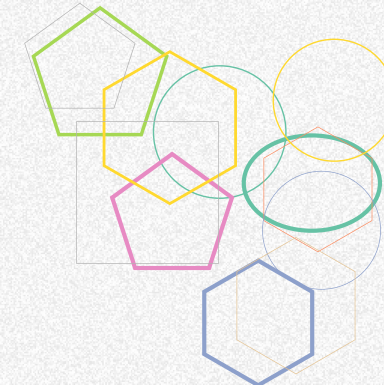[{"shape": "circle", "thickness": 1, "radius": 0.86, "center": [0.571, 0.657]}, {"shape": "oval", "thickness": 3, "radius": 0.88, "center": [0.81, 0.524]}, {"shape": "hexagon", "thickness": 0.5, "radius": 0.81, "center": [0.826, 0.508]}, {"shape": "circle", "thickness": 0.5, "radius": 0.77, "center": [0.835, 0.402]}, {"shape": "hexagon", "thickness": 3, "radius": 0.81, "center": [0.671, 0.161]}, {"shape": "pentagon", "thickness": 3, "radius": 0.82, "center": [0.447, 0.436]}, {"shape": "pentagon", "thickness": 2.5, "radius": 0.91, "center": [0.26, 0.798]}, {"shape": "hexagon", "thickness": 2, "radius": 0.99, "center": [0.441, 0.668]}, {"shape": "circle", "thickness": 1, "radius": 0.79, "center": [0.868, 0.74]}, {"shape": "hexagon", "thickness": 0.5, "radius": 0.89, "center": [0.769, 0.206]}, {"shape": "square", "thickness": 0.5, "radius": 0.92, "center": [0.382, 0.502]}, {"shape": "pentagon", "thickness": 0.5, "radius": 0.75, "center": [0.207, 0.841]}]